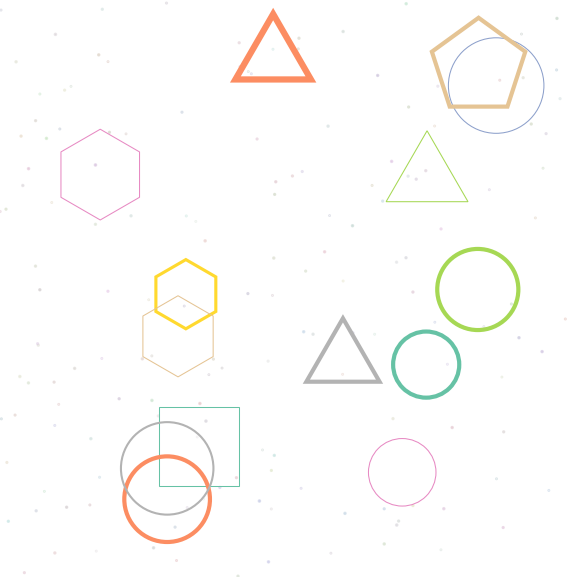[{"shape": "circle", "thickness": 2, "radius": 0.29, "center": [0.738, 0.368]}, {"shape": "square", "thickness": 0.5, "radius": 0.34, "center": [0.345, 0.226]}, {"shape": "circle", "thickness": 2, "radius": 0.37, "center": [0.289, 0.135]}, {"shape": "triangle", "thickness": 3, "radius": 0.38, "center": [0.473, 0.899]}, {"shape": "circle", "thickness": 0.5, "radius": 0.41, "center": [0.859, 0.851]}, {"shape": "hexagon", "thickness": 0.5, "radius": 0.39, "center": [0.174, 0.697]}, {"shape": "circle", "thickness": 0.5, "radius": 0.29, "center": [0.696, 0.181]}, {"shape": "triangle", "thickness": 0.5, "radius": 0.41, "center": [0.739, 0.691]}, {"shape": "circle", "thickness": 2, "radius": 0.35, "center": [0.827, 0.498]}, {"shape": "hexagon", "thickness": 1.5, "radius": 0.3, "center": [0.322, 0.49]}, {"shape": "hexagon", "thickness": 0.5, "radius": 0.35, "center": [0.308, 0.417]}, {"shape": "pentagon", "thickness": 2, "radius": 0.43, "center": [0.829, 0.883]}, {"shape": "triangle", "thickness": 2, "radius": 0.37, "center": [0.594, 0.375]}, {"shape": "circle", "thickness": 1, "radius": 0.4, "center": [0.29, 0.188]}]